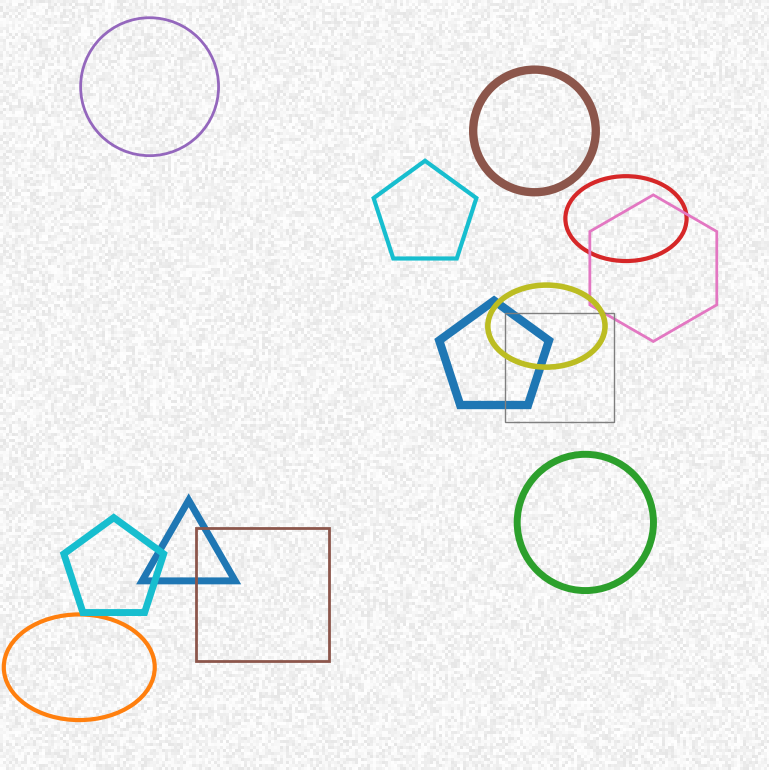[{"shape": "pentagon", "thickness": 3, "radius": 0.37, "center": [0.642, 0.535]}, {"shape": "triangle", "thickness": 2.5, "radius": 0.35, "center": [0.245, 0.281]}, {"shape": "oval", "thickness": 1.5, "radius": 0.49, "center": [0.103, 0.133]}, {"shape": "circle", "thickness": 2.5, "radius": 0.44, "center": [0.76, 0.322]}, {"shape": "oval", "thickness": 1.5, "radius": 0.39, "center": [0.813, 0.716]}, {"shape": "circle", "thickness": 1, "radius": 0.45, "center": [0.194, 0.887]}, {"shape": "circle", "thickness": 3, "radius": 0.4, "center": [0.694, 0.83]}, {"shape": "square", "thickness": 1, "radius": 0.43, "center": [0.341, 0.228]}, {"shape": "hexagon", "thickness": 1, "radius": 0.48, "center": [0.848, 0.652]}, {"shape": "square", "thickness": 0.5, "radius": 0.35, "center": [0.727, 0.523]}, {"shape": "oval", "thickness": 2, "radius": 0.38, "center": [0.71, 0.576]}, {"shape": "pentagon", "thickness": 2.5, "radius": 0.34, "center": [0.148, 0.26]}, {"shape": "pentagon", "thickness": 1.5, "radius": 0.35, "center": [0.552, 0.721]}]